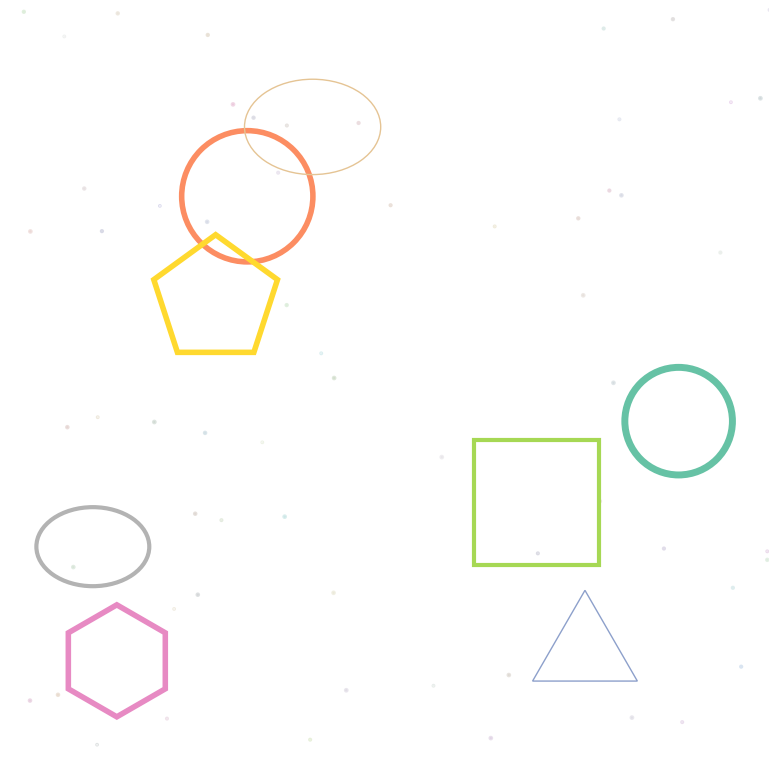[{"shape": "circle", "thickness": 2.5, "radius": 0.35, "center": [0.881, 0.453]}, {"shape": "circle", "thickness": 2, "radius": 0.43, "center": [0.321, 0.745]}, {"shape": "triangle", "thickness": 0.5, "radius": 0.39, "center": [0.76, 0.155]}, {"shape": "hexagon", "thickness": 2, "radius": 0.36, "center": [0.152, 0.142]}, {"shape": "square", "thickness": 1.5, "radius": 0.41, "center": [0.697, 0.348]}, {"shape": "pentagon", "thickness": 2, "radius": 0.42, "center": [0.28, 0.611]}, {"shape": "oval", "thickness": 0.5, "radius": 0.44, "center": [0.406, 0.835]}, {"shape": "oval", "thickness": 1.5, "radius": 0.37, "center": [0.121, 0.29]}]